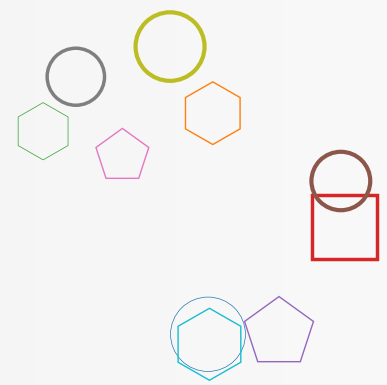[{"shape": "circle", "thickness": 0.5, "radius": 0.48, "center": [0.537, 0.132]}, {"shape": "hexagon", "thickness": 1, "radius": 0.41, "center": [0.549, 0.706]}, {"shape": "hexagon", "thickness": 0.5, "radius": 0.37, "center": [0.111, 0.659]}, {"shape": "square", "thickness": 2.5, "radius": 0.42, "center": [0.889, 0.41]}, {"shape": "pentagon", "thickness": 1, "radius": 0.47, "center": [0.72, 0.136]}, {"shape": "circle", "thickness": 3, "radius": 0.38, "center": [0.88, 0.53]}, {"shape": "pentagon", "thickness": 1, "radius": 0.36, "center": [0.316, 0.595]}, {"shape": "circle", "thickness": 2.5, "radius": 0.37, "center": [0.196, 0.801]}, {"shape": "circle", "thickness": 3, "radius": 0.45, "center": [0.439, 0.879]}, {"shape": "hexagon", "thickness": 1, "radius": 0.47, "center": [0.541, 0.106]}]